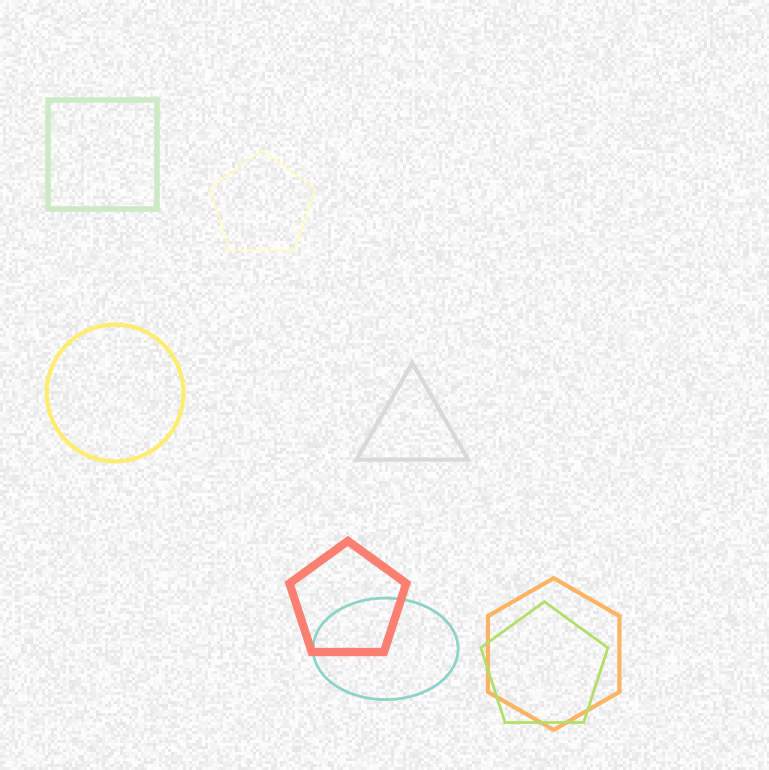[{"shape": "oval", "thickness": 1, "radius": 0.47, "center": [0.501, 0.157]}, {"shape": "pentagon", "thickness": 0.5, "radius": 0.36, "center": [0.34, 0.733]}, {"shape": "pentagon", "thickness": 3, "radius": 0.4, "center": [0.452, 0.218]}, {"shape": "hexagon", "thickness": 1.5, "radius": 0.49, "center": [0.719, 0.151]}, {"shape": "pentagon", "thickness": 1, "radius": 0.43, "center": [0.707, 0.132]}, {"shape": "triangle", "thickness": 1.5, "radius": 0.42, "center": [0.535, 0.445]}, {"shape": "square", "thickness": 2, "radius": 0.35, "center": [0.133, 0.799]}, {"shape": "circle", "thickness": 1.5, "radius": 0.44, "center": [0.15, 0.49]}]